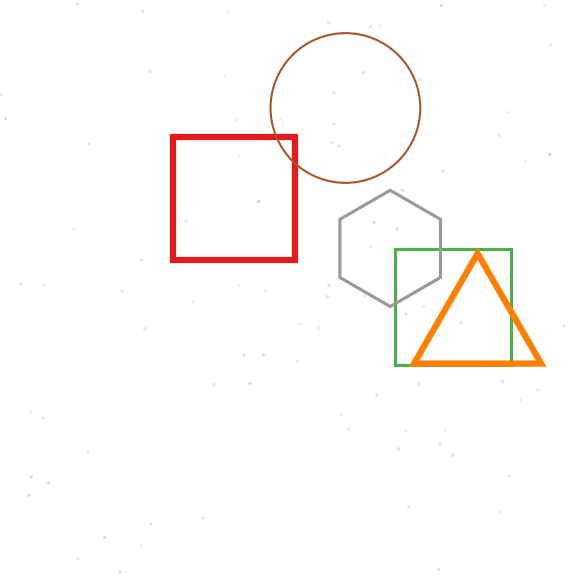[{"shape": "square", "thickness": 3, "radius": 0.53, "center": [0.405, 0.655]}, {"shape": "square", "thickness": 1.5, "radius": 0.5, "center": [0.785, 0.468]}, {"shape": "triangle", "thickness": 3, "radius": 0.64, "center": [0.827, 0.433]}, {"shape": "circle", "thickness": 1, "radius": 0.65, "center": [0.598, 0.812]}, {"shape": "hexagon", "thickness": 1.5, "radius": 0.5, "center": [0.676, 0.569]}]